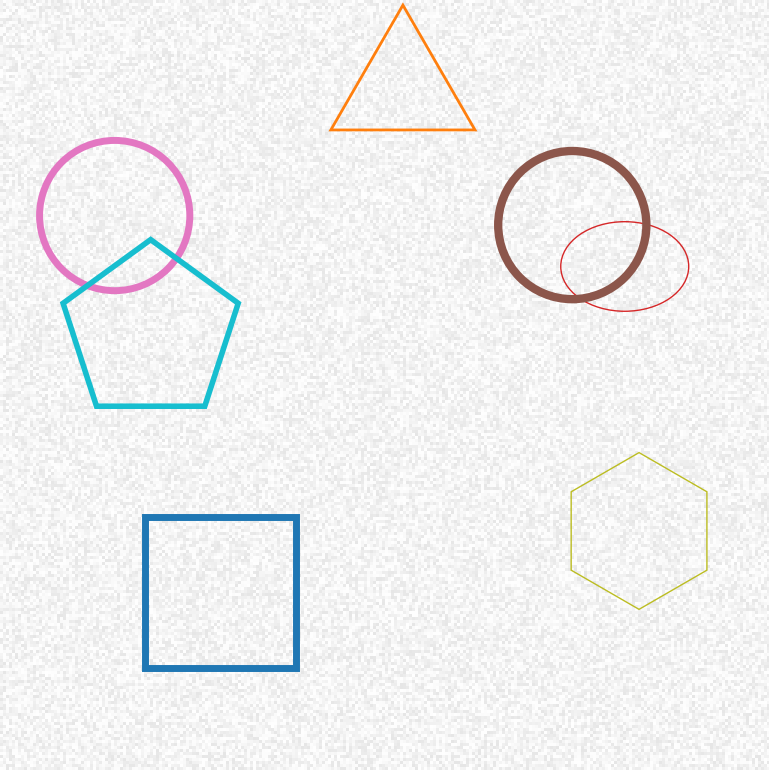[{"shape": "square", "thickness": 2.5, "radius": 0.49, "center": [0.287, 0.231]}, {"shape": "triangle", "thickness": 1, "radius": 0.54, "center": [0.523, 0.885]}, {"shape": "oval", "thickness": 0.5, "radius": 0.42, "center": [0.811, 0.654]}, {"shape": "circle", "thickness": 3, "radius": 0.48, "center": [0.743, 0.708]}, {"shape": "circle", "thickness": 2.5, "radius": 0.49, "center": [0.149, 0.72]}, {"shape": "hexagon", "thickness": 0.5, "radius": 0.51, "center": [0.83, 0.31]}, {"shape": "pentagon", "thickness": 2, "radius": 0.6, "center": [0.196, 0.569]}]